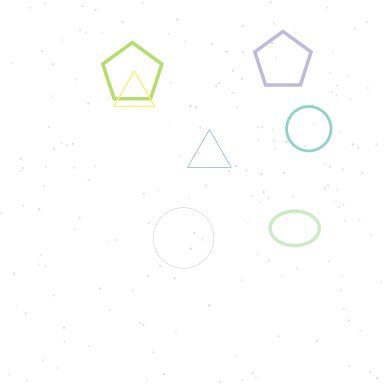[{"shape": "circle", "thickness": 2, "radius": 0.29, "center": [0.802, 0.666]}, {"shape": "pentagon", "thickness": 2.5, "radius": 0.38, "center": [0.735, 0.841]}, {"shape": "triangle", "thickness": 0.5, "radius": 0.33, "center": [0.544, 0.598]}, {"shape": "pentagon", "thickness": 2.5, "radius": 0.4, "center": [0.344, 0.809]}, {"shape": "circle", "thickness": 0.5, "radius": 0.39, "center": [0.477, 0.382]}, {"shape": "oval", "thickness": 2.5, "radius": 0.32, "center": [0.766, 0.407]}, {"shape": "triangle", "thickness": 1, "radius": 0.31, "center": [0.349, 0.754]}]